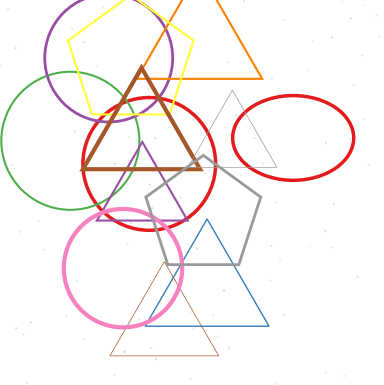[{"shape": "oval", "thickness": 2.5, "radius": 0.79, "center": [0.762, 0.642]}, {"shape": "circle", "thickness": 2.5, "radius": 0.86, "center": [0.388, 0.574]}, {"shape": "triangle", "thickness": 1, "radius": 0.93, "center": [0.538, 0.246]}, {"shape": "circle", "thickness": 1.5, "radius": 0.9, "center": [0.183, 0.634]}, {"shape": "triangle", "thickness": 1.5, "radius": 0.68, "center": [0.37, 0.495]}, {"shape": "circle", "thickness": 2, "radius": 0.83, "center": [0.282, 0.849]}, {"shape": "triangle", "thickness": 1.5, "radius": 0.94, "center": [0.518, 0.889]}, {"shape": "pentagon", "thickness": 1.5, "radius": 0.86, "center": [0.34, 0.842]}, {"shape": "triangle", "thickness": 0.5, "radius": 0.82, "center": [0.427, 0.157]}, {"shape": "triangle", "thickness": 3, "radius": 0.88, "center": [0.367, 0.648]}, {"shape": "circle", "thickness": 3, "radius": 0.77, "center": [0.32, 0.303]}, {"shape": "pentagon", "thickness": 2, "radius": 0.78, "center": [0.528, 0.44]}, {"shape": "triangle", "thickness": 0.5, "radius": 0.67, "center": [0.604, 0.632]}]